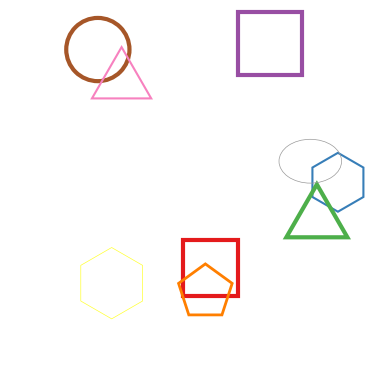[{"shape": "square", "thickness": 3, "radius": 0.36, "center": [0.546, 0.304]}, {"shape": "hexagon", "thickness": 1.5, "radius": 0.38, "center": [0.878, 0.527]}, {"shape": "triangle", "thickness": 3, "radius": 0.46, "center": [0.823, 0.429]}, {"shape": "square", "thickness": 3, "radius": 0.41, "center": [0.702, 0.888]}, {"shape": "pentagon", "thickness": 2, "radius": 0.37, "center": [0.533, 0.241]}, {"shape": "hexagon", "thickness": 0.5, "radius": 0.46, "center": [0.29, 0.264]}, {"shape": "circle", "thickness": 3, "radius": 0.41, "center": [0.254, 0.871]}, {"shape": "triangle", "thickness": 1.5, "radius": 0.44, "center": [0.316, 0.789]}, {"shape": "oval", "thickness": 0.5, "radius": 0.41, "center": [0.806, 0.581]}]